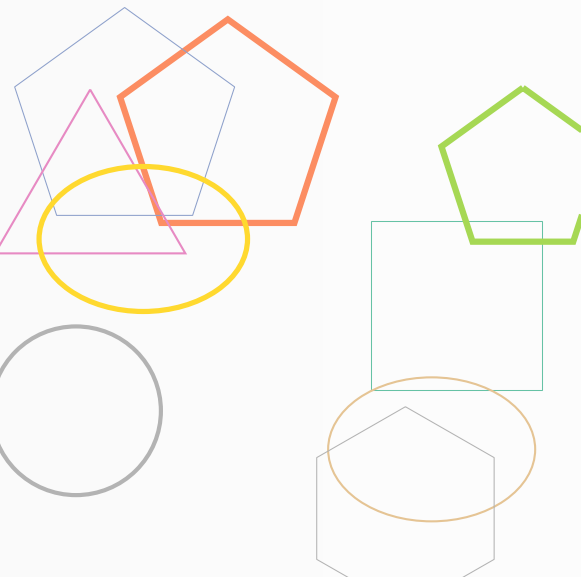[{"shape": "square", "thickness": 0.5, "radius": 0.73, "center": [0.786, 0.471]}, {"shape": "pentagon", "thickness": 3, "radius": 0.97, "center": [0.392, 0.771]}, {"shape": "pentagon", "thickness": 0.5, "radius": 0.99, "center": [0.214, 0.787]}, {"shape": "triangle", "thickness": 1, "radius": 0.95, "center": [0.155, 0.655]}, {"shape": "pentagon", "thickness": 3, "radius": 0.74, "center": [0.9, 0.7]}, {"shape": "oval", "thickness": 2.5, "radius": 0.9, "center": [0.247, 0.585]}, {"shape": "oval", "thickness": 1, "radius": 0.89, "center": [0.743, 0.221]}, {"shape": "hexagon", "thickness": 0.5, "radius": 0.88, "center": [0.698, 0.119]}, {"shape": "circle", "thickness": 2, "radius": 0.73, "center": [0.131, 0.288]}]